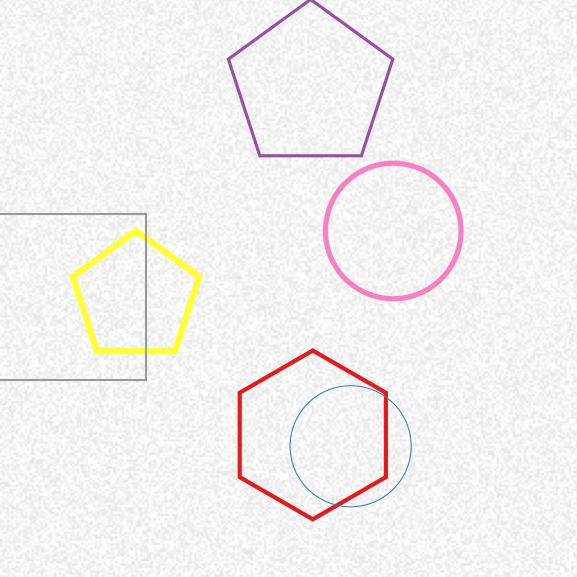[{"shape": "hexagon", "thickness": 2, "radius": 0.73, "center": [0.542, 0.246]}, {"shape": "circle", "thickness": 0.5, "radius": 0.52, "center": [0.607, 0.226]}, {"shape": "pentagon", "thickness": 1.5, "radius": 0.75, "center": [0.538, 0.85]}, {"shape": "pentagon", "thickness": 3, "radius": 0.58, "center": [0.236, 0.484]}, {"shape": "circle", "thickness": 2.5, "radius": 0.59, "center": [0.681, 0.599]}, {"shape": "square", "thickness": 1, "radius": 0.72, "center": [0.109, 0.485]}]